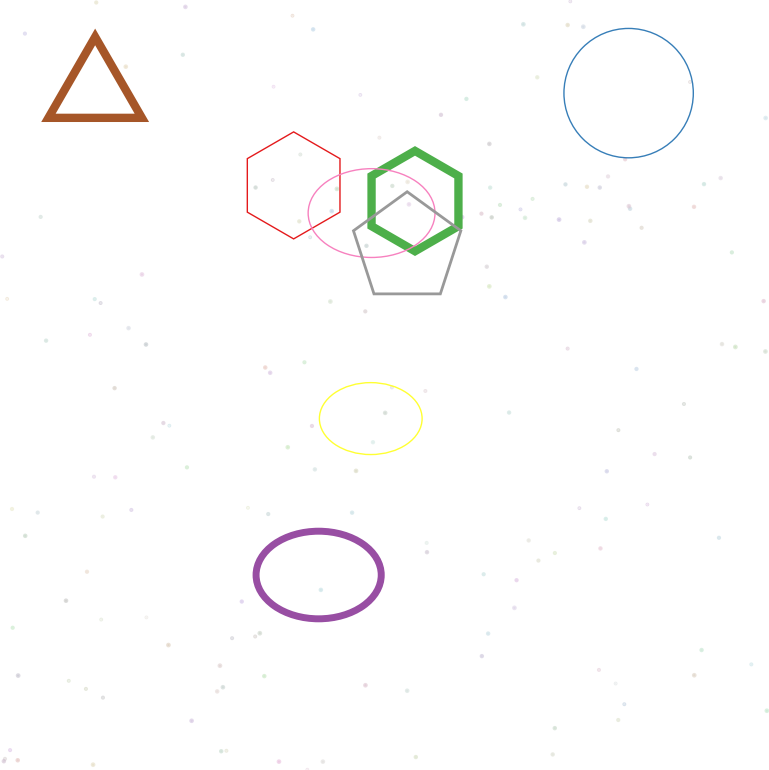[{"shape": "hexagon", "thickness": 0.5, "radius": 0.35, "center": [0.381, 0.759]}, {"shape": "circle", "thickness": 0.5, "radius": 0.42, "center": [0.816, 0.879]}, {"shape": "hexagon", "thickness": 3, "radius": 0.33, "center": [0.539, 0.739]}, {"shape": "oval", "thickness": 2.5, "radius": 0.41, "center": [0.414, 0.253]}, {"shape": "oval", "thickness": 0.5, "radius": 0.33, "center": [0.481, 0.456]}, {"shape": "triangle", "thickness": 3, "radius": 0.35, "center": [0.124, 0.882]}, {"shape": "oval", "thickness": 0.5, "radius": 0.41, "center": [0.483, 0.723]}, {"shape": "pentagon", "thickness": 1, "radius": 0.37, "center": [0.529, 0.678]}]